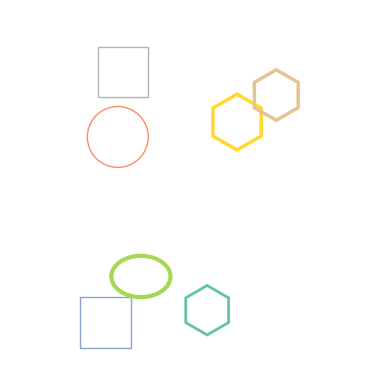[{"shape": "hexagon", "thickness": 2, "radius": 0.32, "center": [0.538, 0.194]}, {"shape": "circle", "thickness": 1, "radius": 0.4, "center": [0.306, 0.644]}, {"shape": "square", "thickness": 1, "radius": 0.33, "center": [0.275, 0.162]}, {"shape": "oval", "thickness": 3, "radius": 0.38, "center": [0.366, 0.282]}, {"shape": "hexagon", "thickness": 2.5, "radius": 0.36, "center": [0.616, 0.683]}, {"shape": "hexagon", "thickness": 2.5, "radius": 0.33, "center": [0.718, 0.753]}, {"shape": "square", "thickness": 1, "radius": 0.32, "center": [0.319, 0.813]}]